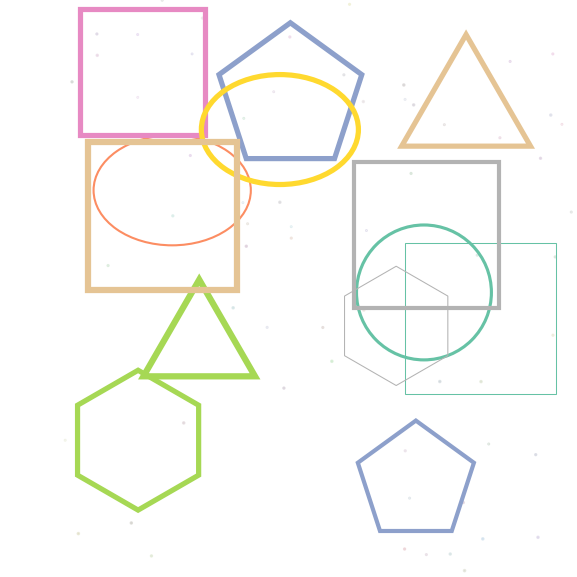[{"shape": "circle", "thickness": 1.5, "radius": 0.58, "center": [0.734, 0.493]}, {"shape": "square", "thickness": 0.5, "radius": 0.65, "center": [0.832, 0.448]}, {"shape": "oval", "thickness": 1, "radius": 0.68, "center": [0.298, 0.67]}, {"shape": "pentagon", "thickness": 2, "radius": 0.53, "center": [0.72, 0.165]}, {"shape": "pentagon", "thickness": 2.5, "radius": 0.65, "center": [0.503, 0.83]}, {"shape": "square", "thickness": 2.5, "radius": 0.54, "center": [0.247, 0.875]}, {"shape": "triangle", "thickness": 3, "radius": 0.56, "center": [0.345, 0.403]}, {"shape": "hexagon", "thickness": 2.5, "radius": 0.61, "center": [0.239, 0.237]}, {"shape": "oval", "thickness": 2.5, "radius": 0.68, "center": [0.485, 0.775]}, {"shape": "square", "thickness": 3, "radius": 0.64, "center": [0.281, 0.625]}, {"shape": "triangle", "thickness": 2.5, "radius": 0.64, "center": [0.807, 0.81]}, {"shape": "hexagon", "thickness": 0.5, "radius": 0.52, "center": [0.686, 0.435]}, {"shape": "square", "thickness": 2, "radius": 0.63, "center": [0.739, 0.592]}]